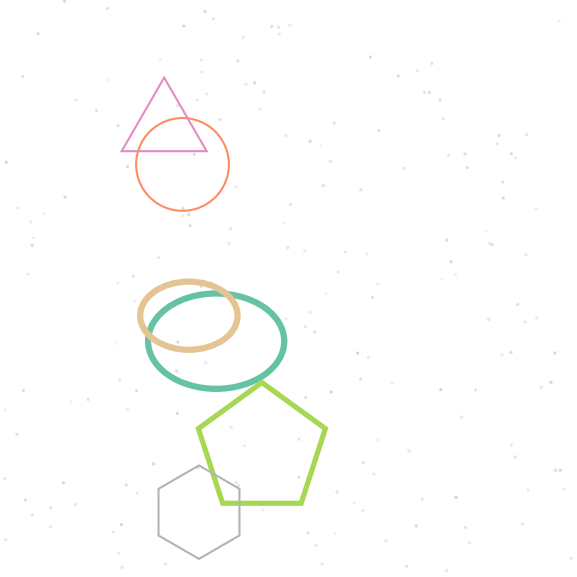[{"shape": "oval", "thickness": 3, "radius": 0.59, "center": [0.374, 0.408]}, {"shape": "circle", "thickness": 1, "radius": 0.4, "center": [0.316, 0.714]}, {"shape": "triangle", "thickness": 1, "radius": 0.42, "center": [0.284, 0.78]}, {"shape": "pentagon", "thickness": 2.5, "radius": 0.58, "center": [0.453, 0.221]}, {"shape": "oval", "thickness": 3, "radius": 0.42, "center": [0.327, 0.452]}, {"shape": "hexagon", "thickness": 1, "radius": 0.4, "center": [0.345, 0.112]}]